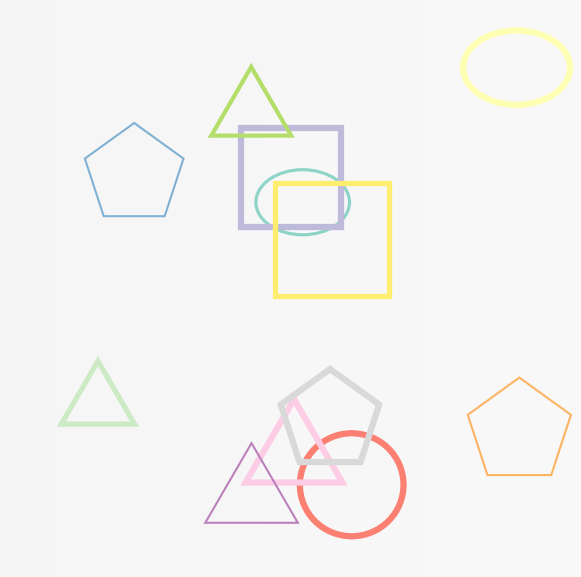[{"shape": "oval", "thickness": 1.5, "radius": 0.4, "center": [0.521, 0.649]}, {"shape": "oval", "thickness": 3, "radius": 0.46, "center": [0.889, 0.882]}, {"shape": "square", "thickness": 3, "radius": 0.43, "center": [0.501, 0.692]}, {"shape": "circle", "thickness": 3, "radius": 0.45, "center": [0.605, 0.16]}, {"shape": "pentagon", "thickness": 1, "radius": 0.45, "center": [0.231, 0.697]}, {"shape": "pentagon", "thickness": 1, "radius": 0.47, "center": [0.893, 0.252]}, {"shape": "triangle", "thickness": 2, "radius": 0.4, "center": [0.432, 0.804]}, {"shape": "triangle", "thickness": 3, "radius": 0.48, "center": [0.506, 0.212]}, {"shape": "pentagon", "thickness": 3, "radius": 0.45, "center": [0.568, 0.271]}, {"shape": "triangle", "thickness": 1, "radius": 0.46, "center": [0.433, 0.14]}, {"shape": "triangle", "thickness": 2.5, "radius": 0.36, "center": [0.169, 0.301]}, {"shape": "square", "thickness": 2.5, "radius": 0.49, "center": [0.572, 0.585]}]